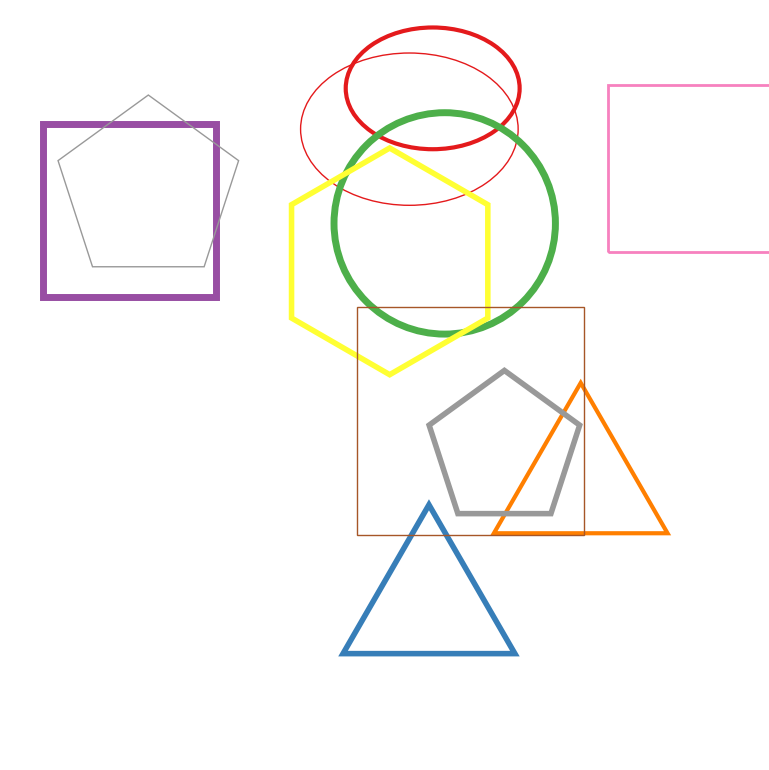[{"shape": "oval", "thickness": 0.5, "radius": 0.71, "center": [0.532, 0.832]}, {"shape": "oval", "thickness": 1.5, "radius": 0.56, "center": [0.562, 0.885]}, {"shape": "triangle", "thickness": 2, "radius": 0.64, "center": [0.557, 0.216]}, {"shape": "circle", "thickness": 2.5, "radius": 0.72, "center": [0.578, 0.71]}, {"shape": "square", "thickness": 2.5, "radius": 0.56, "center": [0.168, 0.727]}, {"shape": "triangle", "thickness": 1.5, "radius": 0.65, "center": [0.754, 0.373]}, {"shape": "hexagon", "thickness": 2, "radius": 0.74, "center": [0.506, 0.661]}, {"shape": "square", "thickness": 0.5, "radius": 0.74, "center": [0.611, 0.453]}, {"shape": "square", "thickness": 1, "radius": 0.54, "center": [0.898, 0.782]}, {"shape": "pentagon", "thickness": 2, "radius": 0.51, "center": [0.655, 0.416]}, {"shape": "pentagon", "thickness": 0.5, "radius": 0.62, "center": [0.193, 0.753]}]